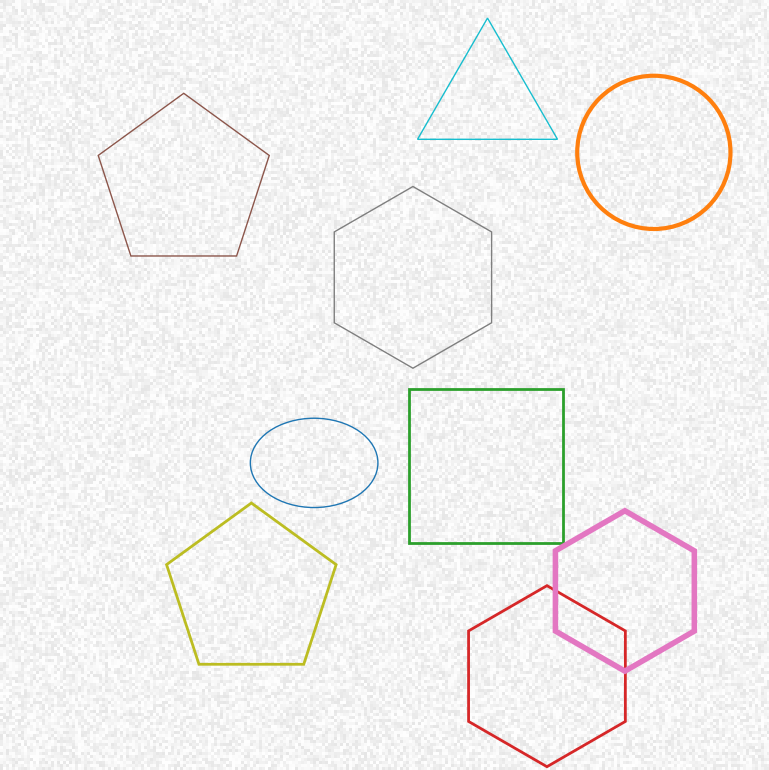[{"shape": "oval", "thickness": 0.5, "radius": 0.41, "center": [0.408, 0.399]}, {"shape": "circle", "thickness": 1.5, "radius": 0.5, "center": [0.849, 0.802]}, {"shape": "square", "thickness": 1, "radius": 0.5, "center": [0.631, 0.395]}, {"shape": "hexagon", "thickness": 1, "radius": 0.59, "center": [0.71, 0.122]}, {"shape": "pentagon", "thickness": 0.5, "radius": 0.58, "center": [0.239, 0.762]}, {"shape": "hexagon", "thickness": 2, "radius": 0.52, "center": [0.812, 0.233]}, {"shape": "hexagon", "thickness": 0.5, "radius": 0.59, "center": [0.536, 0.64]}, {"shape": "pentagon", "thickness": 1, "radius": 0.58, "center": [0.326, 0.231]}, {"shape": "triangle", "thickness": 0.5, "radius": 0.52, "center": [0.633, 0.872]}]